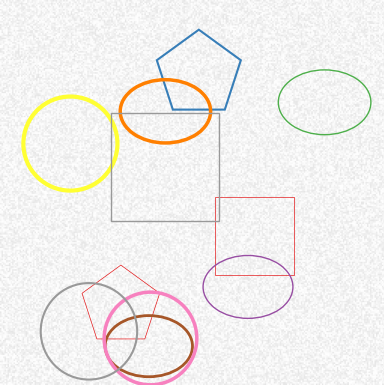[{"shape": "square", "thickness": 0.5, "radius": 0.51, "center": [0.661, 0.387]}, {"shape": "pentagon", "thickness": 0.5, "radius": 0.53, "center": [0.314, 0.205]}, {"shape": "pentagon", "thickness": 1.5, "radius": 0.57, "center": [0.516, 0.808]}, {"shape": "oval", "thickness": 1, "radius": 0.6, "center": [0.843, 0.734]}, {"shape": "oval", "thickness": 1, "radius": 0.58, "center": [0.644, 0.255]}, {"shape": "oval", "thickness": 2.5, "radius": 0.59, "center": [0.43, 0.711]}, {"shape": "circle", "thickness": 3, "radius": 0.61, "center": [0.183, 0.627]}, {"shape": "oval", "thickness": 2, "radius": 0.57, "center": [0.387, 0.101]}, {"shape": "circle", "thickness": 2.5, "radius": 0.6, "center": [0.391, 0.121]}, {"shape": "square", "thickness": 1, "radius": 0.7, "center": [0.429, 0.567]}, {"shape": "circle", "thickness": 1.5, "radius": 0.63, "center": [0.231, 0.139]}]